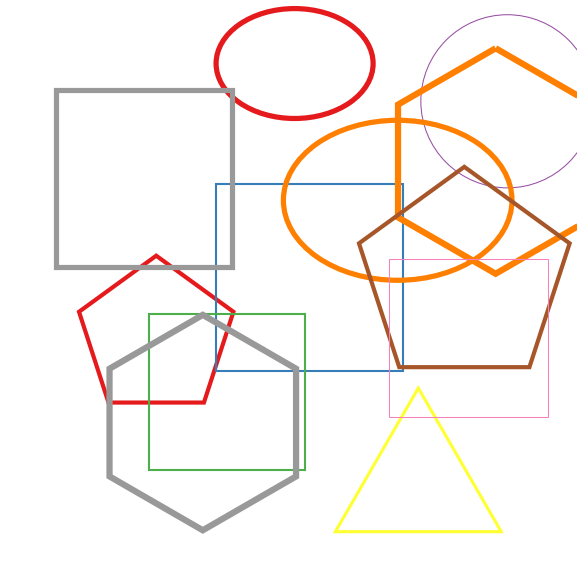[{"shape": "pentagon", "thickness": 2, "radius": 0.7, "center": [0.271, 0.416]}, {"shape": "oval", "thickness": 2.5, "radius": 0.68, "center": [0.51, 0.889]}, {"shape": "square", "thickness": 1, "radius": 0.81, "center": [0.536, 0.519]}, {"shape": "square", "thickness": 1, "radius": 0.68, "center": [0.394, 0.32]}, {"shape": "circle", "thickness": 0.5, "radius": 0.75, "center": [0.879, 0.824]}, {"shape": "oval", "thickness": 2.5, "radius": 0.99, "center": [0.689, 0.652]}, {"shape": "hexagon", "thickness": 3, "radius": 0.98, "center": [0.858, 0.72]}, {"shape": "triangle", "thickness": 1.5, "radius": 0.83, "center": [0.724, 0.161]}, {"shape": "pentagon", "thickness": 2, "radius": 0.96, "center": [0.804, 0.518]}, {"shape": "square", "thickness": 0.5, "radius": 0.69, "center": [0.811, 0.414]}, {"shape": "square", "thickness": 2.5, "radius": 0.76, "center": [0.249, 0.69]}, {"shape": "hexagon", "thickness": 3, "radius": 0.93, "center": [0.351, 0.267]}]